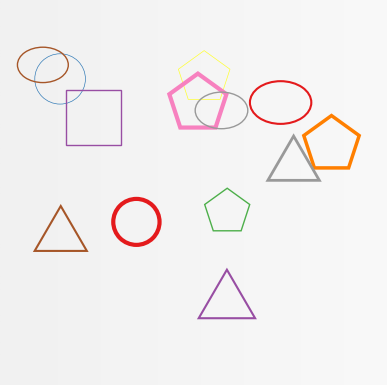[{"shape": "oval", "thickness": 1.5, "radius": 0.4, "center": [0.724, 0.734]}, {"shape": "circle", "thickness": 3, "radius": 0.3, "center": [0.352, 0.424]}, {"shape": "circle", "thickness": 0.5, "radius": 0.33, "center": [0.155, 0.795]}, {"shape": "pentagon", "thickness": 1, "radius": 0.31, "center": [0.586, 0.45]}, {"shape": "square", "thickness": 1, "radius": 0.36, "center": [0.241, 0.695]}, {"shape": "triangle", "thickness": 1.5, "radius": 0.42, "center": [0.586, 0.215]}, {"shape": "pentagon", "thickness": 2.5, "radius": 0.38, "center": [0.855, 0.625]}, {"shape": "pentagon", "thickness": 0.5, "radius": 0.35, "center": [0.527, 0.799]}, {"shape": "triangle", "thickness": 1.5, "radius": 0.39, "center": [0.157, 0.387]}, {"shape": "oval", "thickness": 1, "radius": 0.33, "center": [0.111, 0.831]}, {"shape": "pentagon", "thickness": 3, "radius": 0.39, "center": [0.511, 0.731]}, {"shape": "oval", "thickness": 1, "radius": 0.34, "center": [0.572, 0.713]}, {"shape": "triangle", "thickness": 2, "radius": 0.38, "center": [0.758, 0.57]}]